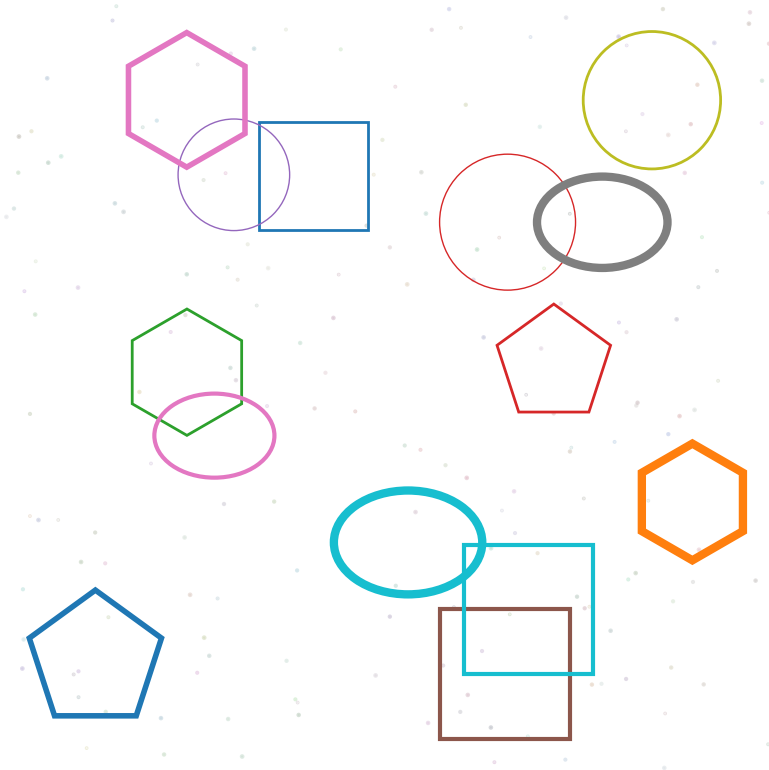[{"shape": "square", "thickness": 1, "radius": 0.35, "center": [0.407, 0.772]}, {"shape": "pentagon", "thickness": 2, "radius": 0.45, "center": [0.124, 0.143]}, {"shape": "hexagon", "thickness": 3, "radius": 0.38, "center": [0.899, 0.348]}, {"shape": "hexagon", "thickness": 1, "radius": 0.41, "center": [0.243, 0.517]}, {"shape": "circle", "thickness": 0.5, "radius": 0.44, "center": [0.659, 0.711]}, {"shape": "pentagon", "thickness": 1, "radius": 0.39, "center": [0.719, 0.528]}, {"shape": "circle", "thickness": 0.5, "radius": 0.36, "center": [0.304, 0.773]}, {"shape": "square", "thickness": 1.5, "radius": 0.42, "center": [0.656, 0.125]}, {"shape": "oval", "thickness": 1.5, "radius": 0.39, "center": [0.278, 0.434]}, {"shape": "hexagon", "thickness": 2, "radius": 0.44, "center": [0.243, 0.87]}, {"shape": "oval", "thickness": 3, "radius": 0.42, "center": [0.782, 0.711]}, {"shape": "circle", "thickness": 1, "radius": 0.45, "center": [0.847, 0.87]}, {"shape": "square", "thickness": 1.5, "radius": 0.42, "center": [0.687, 0.208]}, {"shape": "oval", "thickness": 3, "radius": 0.48, "center": [0.53, 0.296]}]